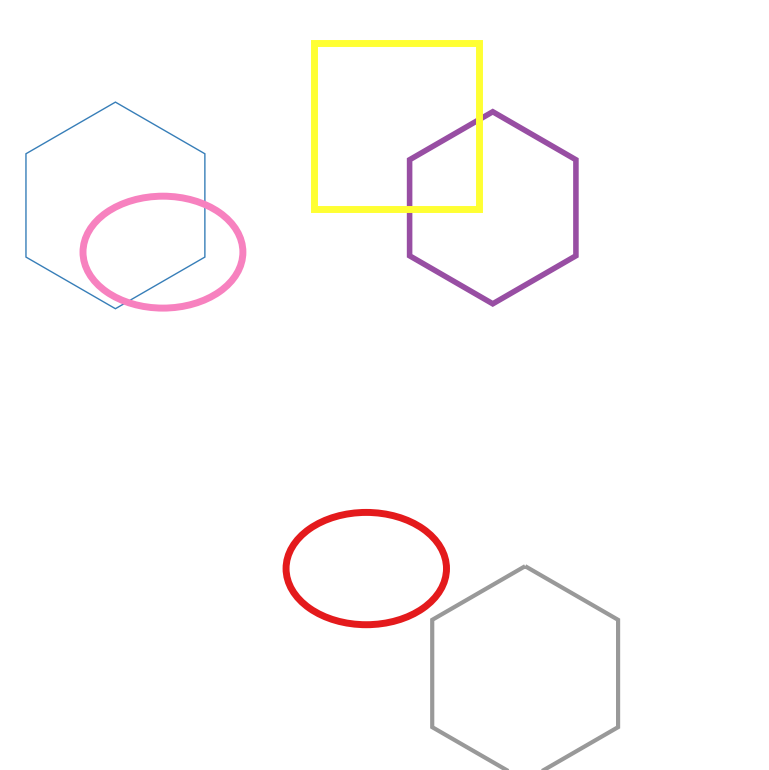[{"shape": "oval", "thickness": 2.5, "radius": 0.52, "center": [0.476, 0.262]}, {"shape": "hexagon", "thickness": 0.5, "radius": 0.67, "center": [0.15, 0.733]}, {"shape": "hexagon", "thickness": 2, "radius": 0.62, "center": [0.64, 0.73]}, {"shape": "square", "thickness": 2.5, "radius": 0.54, "center": [0.515, 0.836]}, {"shape": "oval", "thickness": 2.5, "radius": 0.52, "center": [0.212, 0.673]}, {"shape": "hexagon", "thickness": 1.5, "radius": 0.7, "center": [0.682, 0.125]}]